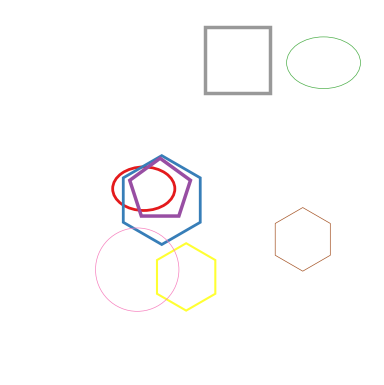[{"shape": "oval", "thickness": 2, "radius": 0.4, "center": [0.373, 0.51]}, {"shape": "hexagon", "thickness": 2, "radius": 0.58, "center": [0.42, 0.48]}, {"shape": "oval", "thickness": 0.5, "radius": 0.48, "center": [0.84, 0.837]}, {"shape": "pentagon", "thickness": 2.5, "radius": 0.41, "center": [0.416, 0.506]}, {"shape": "hexagon", "thickness": 1.5, "radius": 0.44, "center": [0.484, 0.281]}, {"shape": "hexagon", "thickness": 0.5, "radius": 0.41, "center": [0.786, 0.378]}, {"shape": "circle", "thickness": 0.5, "radius": 0.54, "center": [0.356, 0.3]}, {"shape": "square", "thickness": 2.5, "radius": 0.42, "center": [0.616, 0.845]}]